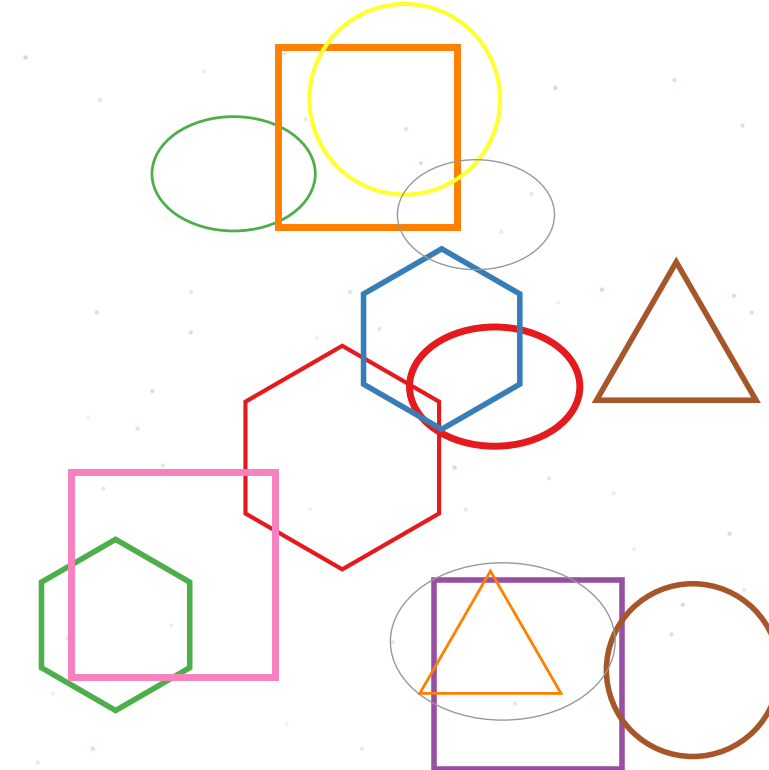[{"shape": "oval", "thickness": 2.5, "radius": 0.55, "center": [0.642, 0.498]}, {"shape": "hexagon", "thickness": 1.5, "radius": 0.73, "center": [0.445, 0.406]}, {"shape": "hexagon", "thickness": 2, "radius": 0.59, "center": [0.574, 0.56]}, {"shape": "hexagon", "thickness": 2, "radius": 0.56, "center": [0.15, 0.188]}, {"shape": "oval", "thickness": 1, "radius": 0.53, "center": [0.303, 0.774]}, {"shape": "square", "thickness": 2, "radius": 0.61, "center": [0.686, 0.124]}, {"shape": "triangle", "thickness": 1, "radius": 0.53, "center": [0.637, 0.152]}, {"shape": "square", "thickness": 2.5, "radius": 0.58, "center": [0.477, 0.822]}, {"shape": "circle", "thickness": 1.5, "radius": 0.62, "center": [0.526, 0.871]}, {"shape": "circle", "thickness": 2, "radius": 0.56, "center": [0.9, 0.13]}, {"shape": "triangle", "thickness": 2, "radius": 0.6, "center": [0.878, 0.54]}, {"shape": "square", "thickness": 2.5, "radius": 0.66, "center": [0.225, 0.254]}, {"shape": "oval", "thickness": 0.5, "radius": 0.73, "center": [0.653, 0.167]}, {"shape": "oval", "thickness": 0.5, "radius": 0.51, "center": [0.618, 0.721]}]